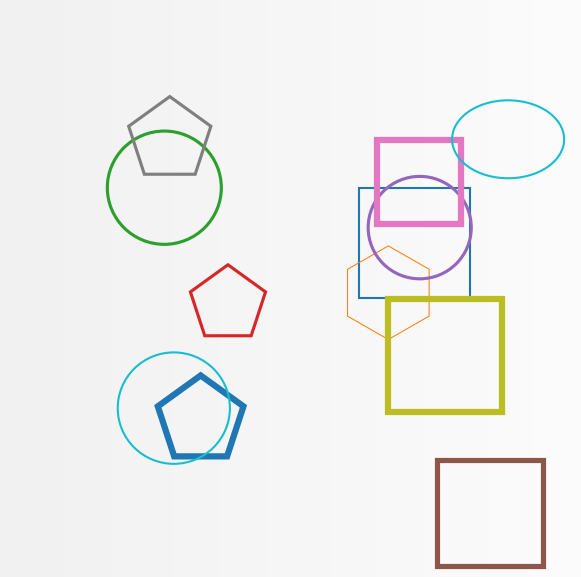[{"shape": "pentagon", "thickness": 3, "radius": 0.39, "center": [0.345, 0.272]}, {"shape": "square", "thickness": 1, "radius": 0.48, "center": [0.713, 0.578]}, {"shape": "hexagon", "thickness": 0.5, "radius": 0.41, "center": [0.668, 0.492]}, {"shape": "circle", "thickness": 1.5, "radius": 0.49, "center": [0.283, 0.674]}, {"shape": "pentagon", "thickness": 1.5, "radius": 0.34, "center": [0.392, 0.473]}, {"shape": "circle", "thickness": 1.5, "radius": 0.44, "center": [0.722, 0.605]}, {"shape": "square", "thickness": 2.5, "radius": 0.46, "center": [0.844, 0.111]}, {"shape": "square", "thickness": 3, "radius": 0.36, "center": [0.721, 0.684]}, {"shape": "pentagon", "thickness": 1.5, "radius": 0.37, "center": [0.292, 0.758]}, {"shape": "square", "thickness": 3, "radius": 0.49, "center": [0.766, 0.383]}, {"shape": "oval", "thickness": 1, "radius": 0.48, "center": [0.874, 0.758]}, {"shape": "circle", "thickness": 1, "radius": 0.48, "center": [0.299, 0.292]}]